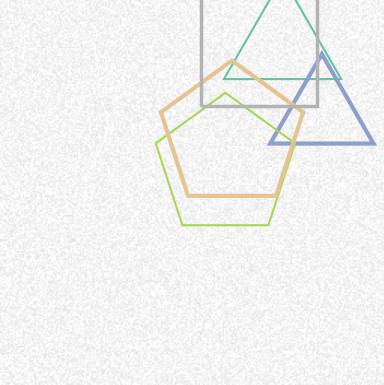[{"shape": "triangle", "thickness": 1.5, "radius": 0.88, "center": [0.734, 0.882]}, {"shape": "triangle", "thickness": 3, "radius": 0.77, "center": [0.836, 0.705]}, {"shape": "pentagon", "thickness": 1.5, "radius": 0.95, "center": [0.585, 0.569]}, {"shape": "pentagon", "thickness": 3, "radius": 0.97, "center": [0.603, 0.648]}, {"shape": "square", "thickness": 2.5, "radius": 0.75, "center": [0.673, 0.876]}]